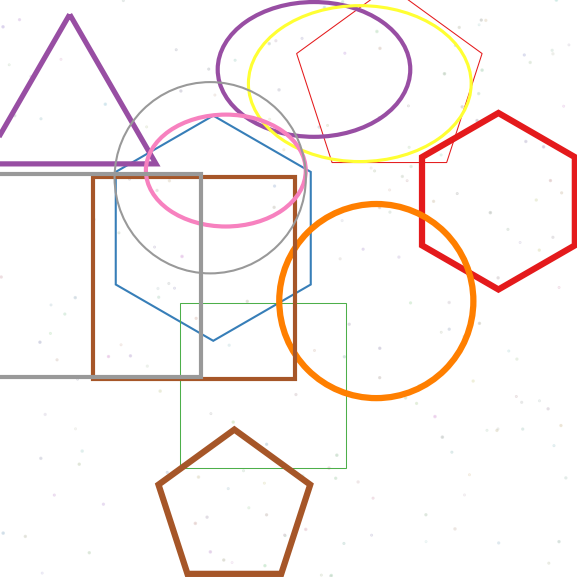[{"shape": "hexagon", "thickness": 3, "radius": 0.76, "center": [0.863, 0.651]}, {"shape": "pentagon", "thickness": 0.5, "radius": 0.84, "center": [0.674, 0.854]}, {"shape": "hexagon", "thickness": 1, "radius": 0.97, "center": [0.369, 0.604]}, {"shape": "square", "thickness": 0.5, "radius": 0.72, "center": [0.455, 0.332]}, {"shape": "triangle", "thickness": 2.5, "radius": 0.86, "center": [0.121, 0.802]}, {"shape": "oval", "thickness": 2, "radius": 0.83, "center": [0.544, 0.879]}, {"shape": "circle", "thickness": 3, "radius": 0.84, "center": [0.652, 0.478]}, {"shape": "oval", "thickness": 1.5, "radius": 0.96, "center": [0.623, 0.854]}, {"shape": "pentagon", "thickness": 3, "radius": 0.69, "center": [0.406, 0.117]}, {"shape": "square", "thickness": 2, "radius": 0.87, "center": [0.335, 0.518]}, {"shape": "oval", "thickness": 2, "radius": 0.69, "center": [0.391, 0.704]}, {"shape": "square", "thickness": 2, "radius": 0.88, "center": [0.173, 0.522]}, {"shape": "circle", "thickness": 1, "radius": 0.83, "center": [0.364, 0.691]}]